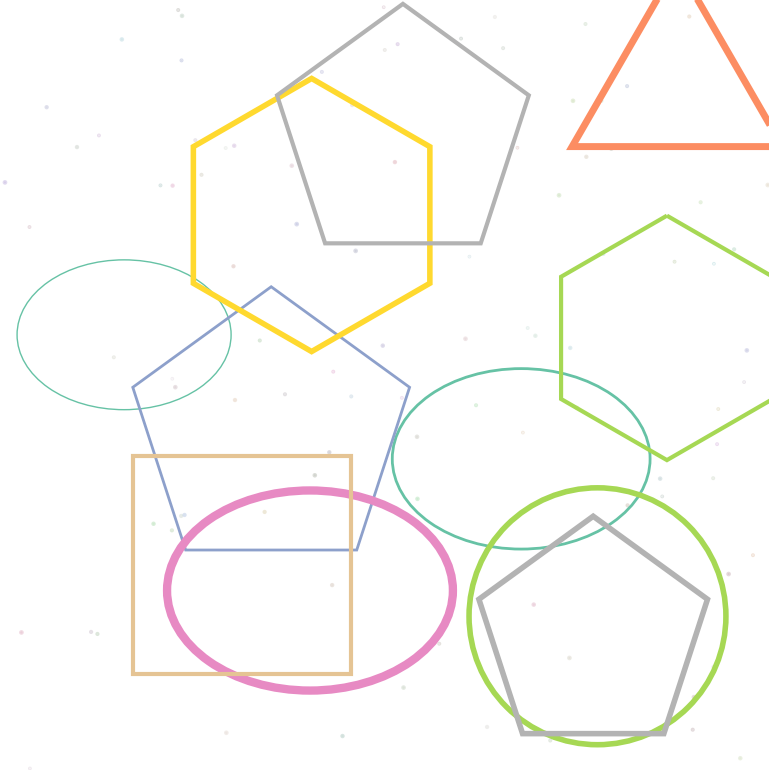[{"shape": "oval", "thickness": 1, "radius": 0.84, "center": [0.677, 0.404]}, {"shape": "oval", "thickness": 0.5, "radius": 0.69, "center": [0.161, 0.565]}, {"shape": "triangle", "thickness": 2.5, "radius": 0.79, "center": [0.88, 0.888]}, {"shape": "pentagon", "thickness": 1, "radius": 0.94, "center": [0.352, 0.439]}, {"shape": "oval", "thickness": 3, "radius": 0.93, "center": [0.403, 0.233]}, {"shape": "circle", "thickness": 2, "radius": 0.83, "center": [0.776, 0.2]}, {"shape": "hexagon", "thickness": 1.5, "radius": 0.79, "center": [0.866, 0.561]}, {"shape": "hexagon", "thickness": 2, "radius": 0.89, "center": [0.405, 0.721]}, {"shape": "square", "thickness": 1.5, "radius": 0.71, "center": [0.315, 0.266]}, {"shape": "pentagon", "thickness": 2, "radius": 0.78, "center": [0.77, 0.173]}, {"shape": "pentagon", "thickness": 1.5, "radius": 0.86, "center": [0.523, 0.823]}]